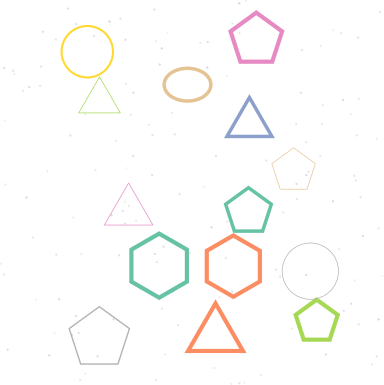[{"shape": "pentagon", "thickness": 2.5, "radius": 0.31, "center": [0.645, 0.45]}, {"shape": "hexagon", "thickness": 3, "radius": 0.42, "center": [0.413, 0.31]}, {"shape": "triangle", "thickness": 3, "radius": 0.41, "center": [0.56, 0.13]}, {"shape": "hexagon", "thickness": 3, "radius": 0.4, "center": [0.606, 0.309]}, {"shape": "triangle", "thickness": 2.5, "radius": 0.34, "center": [0.648, 0.679]}, {"shape": "triangle", "thickness": 0.5, "radius": 0.36, "center": [0.334, 0.452]}, {"shape": "pentagon", "thickness": 3, "radius": 0.35, "center": [0.666, 0.897]}, {"shape": "pentagon", "thickness": 3, "radius": 0.29, "center": [0.823, 0.164]}, {"shape": "triangle", "thickness": 0.5, "radius": 0.31, "center": [0.258, 0.738]}, {"shape": "circle", "thickness": 1.5, "radius": 0.33, "center": [0.227, 0.866]}, {"shape": "oval", "thickness": 2.5, "radius": 0.3, "center": [0.487, 0.78]}, {"shape": "pentagon", "thickness": 0.5, "radius": 0.3, "center": [0.763, 0.557]}, {"shape": "pentagon", "thickness": 1, "radius": 0.41, "center": [0.258, 0.121]}, {"shape": "circle", "thickness": 0.5, "radius": 0.37, "center": [0.806, 0.296]}]